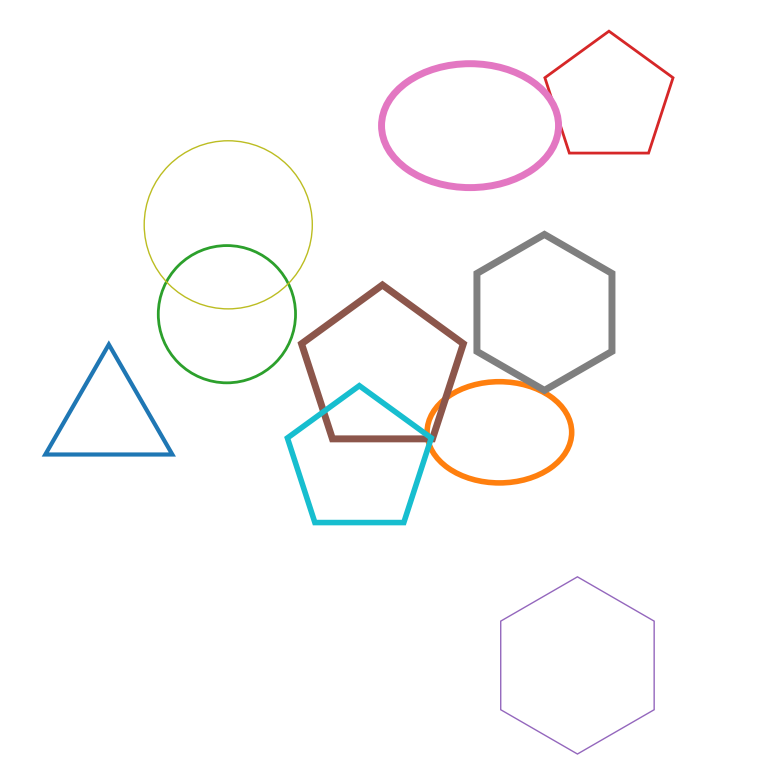[{"shape": "triangle", "thickness": 1.5, "radius": 0.48, "center": [0.141, 0.457]}, {"shape": "oval", "thickness": 2, "radius": 0.47, "center": [0.649, 0.439]}, {"shape": "circle", "thickness": 1, "radius": 0.45, "center": [0.295, 0.592]}, {"shape": "pentagon", "thickness": 1, "radius": 0.44, "center": [0.791, 0.872]}, {"shape": "hexagon", "thickness": 0.5, "radius": 0.58, "center": [0.75, 0.136]}, {"shape": "pentagon", "thickness": 2.5, "radius": 0.55, "center": [0.497, 0.519]}, {"shape": "oval", "thickness": 2.5, "radius": 0.57, "center": [0.61, 0.837]}, {"shape": "hexagon", "thickness": 2.5, "radius": 0.51, "center": [0.707, 0.594]}, {"shape": "circle", "thickness": 0.5, "radius": 0.55, "center": [0.296, 0.708]}, {"shape": "pentagon", "thickness": 2, "radius": 0.49, "center": [0.467, 0.401]}]